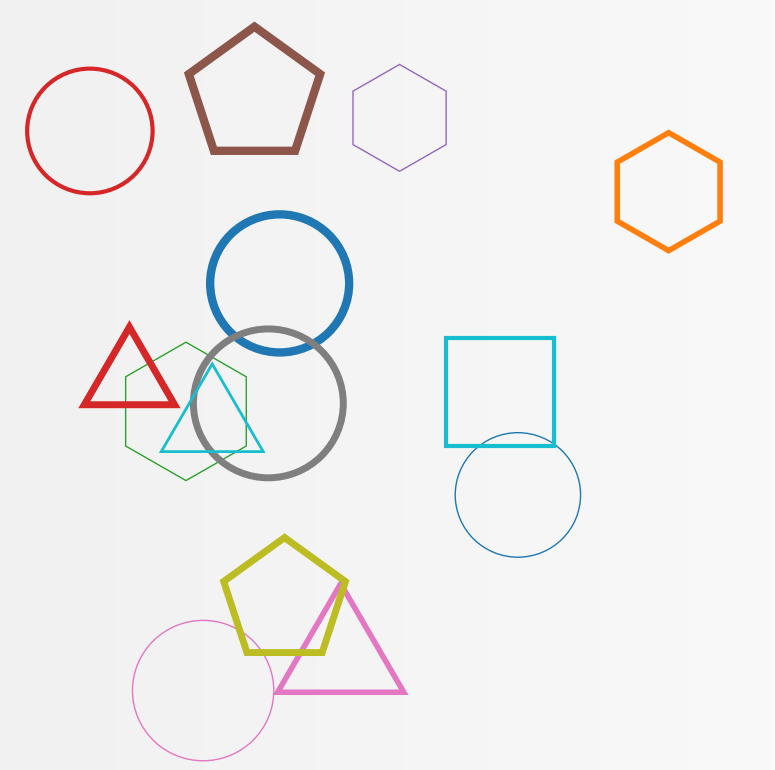[{"shape": "circle", "thickness": 3, "radius": 0.45, "center": [0.361, 0.632]}, {"shape": "circle", "thickness": 0.5, "radius": 0.4, "center": [0.668, 0.357]}, {"shape": "hexagon", "thickness": 2, "radius": 0.38, "center": [0.863, 0.751]}, {"shape": "hexagon", "thickness": 0.5, "radius": 0.45, "center": [0.24, 0.466]}, {"shape": "triangle", "thickness": 2.5, "radius": 0.34, "center": [0.167, 0.508]}, {"shape": "circle", "thickness": 1.5, "radius": 0.4, "center": [0.116, 0.83]}, {"shape": "hexagon", "thickness": 0.5, "radius": 0.35, "center": [0.516, 0.847]}, {"shape": "pentagon", "thickness": 3, "radius": 0.45, "center": [0.328, 0.876]}, {"shape": "triangle", "thickness": 2, "radius": 0.47, "center": [0.44, 0.148]}, {"shape": "circle", "thickness": 0.5, "radius": 0.46, "center": [0.262, 0.103]}, {"shape": "circle", "thickness": 2.5, "radius": 0.48, "center": [0.346, 0.476]}, {"shape": "pentagon", "thickness": 2.5, "radius": 0.41, "center": [0.367, 0.219]}, {"shape": "square", "thickness": 1.5, "radius": 0.35, "center": [0.645, 0.491]}, {"shape": "triangle", "thickness": 1, "radius": 0.38, "center": [0.274, 0.451]}]